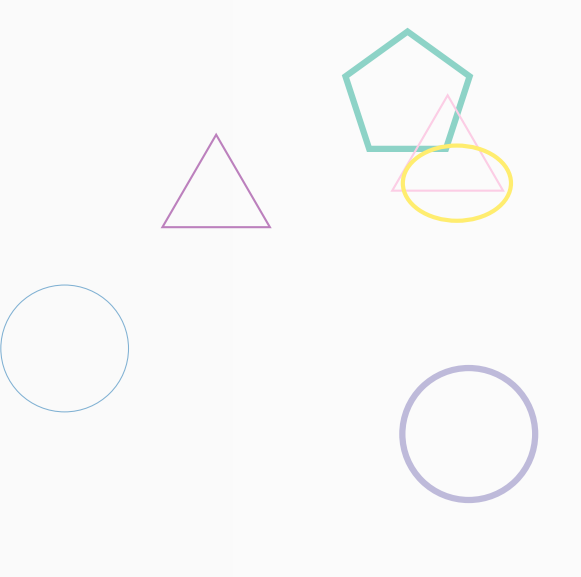[{"shape": "pentagon", "thickness": 3, "radius": 0.56, "center": [0.701, 0.832]}, {"shape": "circle", "thickness": 3, "radius": 0.57, "center": [0.806, 0.248]}, {"shape": "circle", "thickness": 0.5, "radius": 0.55, "center": [0.111, 0.396]}, {"shape": "triangle", "thickness": 1, "radius": 0.55, "center": [0.77, 0.724]}, {"shape": "triangle", "thickness": 1, "radius": 0.53, "center": [0.372, 0.659]}, {"shape": "oval", "thickness": 2, "radius": 0.47, "center": [0.786, 0.682]}]